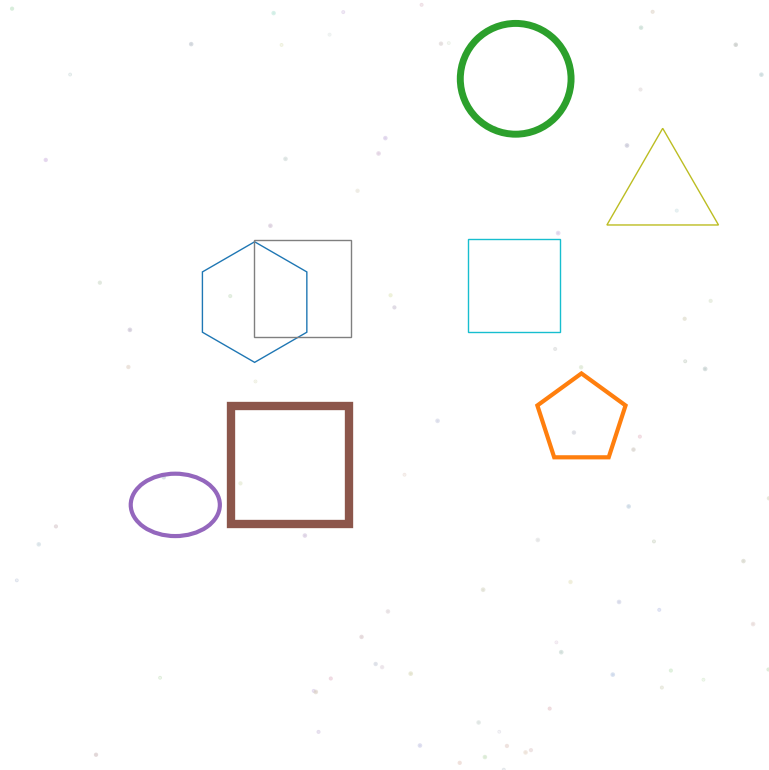[{"shape": "hexagon", "thickness": 0.5, "radius": 0.39, "center": [0.331, 0.608]}, {"shape": "pentagon", "thickness": 1.5, "radius": 0.3, "center": [0.755, 0.455]}, {"shape": "circle", "thickness": 2.5, "radius": 0.36, "center": [0.67, 0.898]}, {"shape": "oval", "thickness": 1.5, "radius": 0.29, "center": [0.228, 0.344]}, {"shape": "square", "thickness": 3, "radius": 0.39, "center": [0.377, 0.396]}, {"shape": "square", "thickness": 0.5, "radius": 0.31, "center": [0.393, 0.626]}, {"shape": "triangle", "thickness": 0.5, "radius": 0.42, "center": [0.861, 0.75]}, {"shape": "square", "thickness": 0.5, "radius": 0.3, "center": [0.668, 0.63]}]